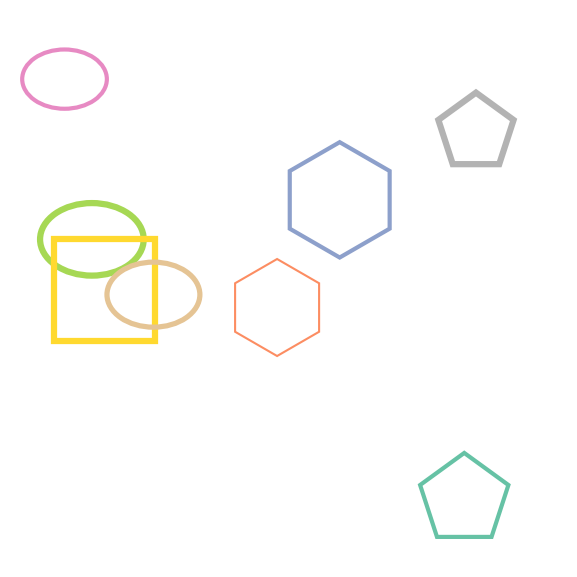[{"shape": "pentagon", "thickness": 2, "radius": 0.4, "center": [0.804, 0.134]}, {"shape": "hexagon", "thickness": 1, "radius": 0.42, "center": [0.48, 0.467]}, {"shape": "hexagon", "thickness": 2, "radius": 0.5, "center": [0.588, 0.653]}, {"shape": "oval", "thickness": 2, "radius": 0.37, "center": [0.112, 0.862]}, {"shape": "oval", "thickness": 3, "radius": 0.45, "center": [0.159, 0.585]}, {"shape": "square", "thickness": 3, "radius": 0.44, "center": [0.181, 0.497]}, {"shape": "oval", "thickness": 2.5, "radius": 0.4, "center": [0.266, 0.489]}, {"shape": "pentagon", "thickness": 3, "radius": 0.34, "center": [0.824, 0.77]}]